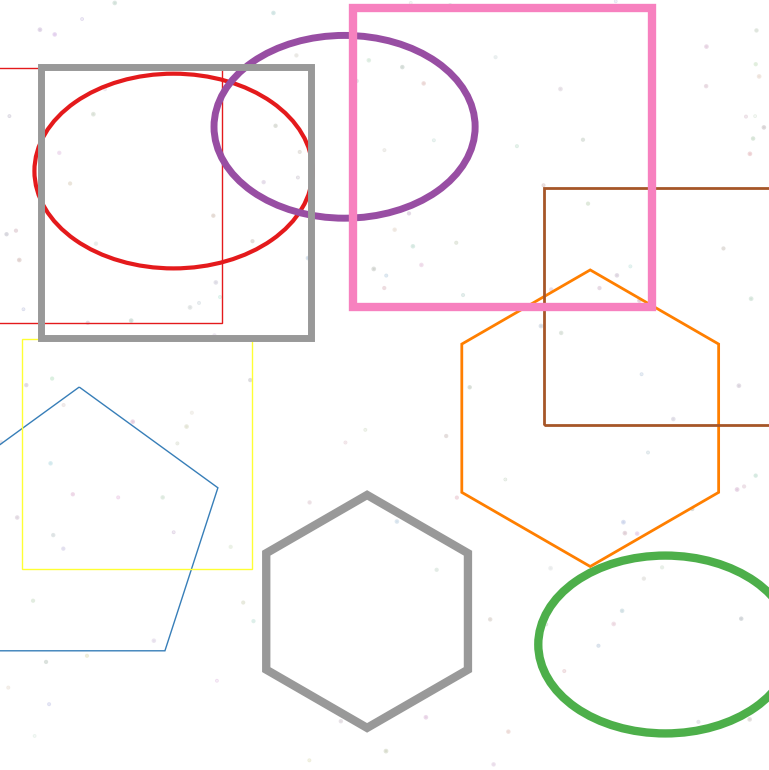[{"shape": "oval", "thickness": 1.5, "radius": 0.9, "center": [0.225, 0.778]}, {"shape": "square", "thickness": 0.5, "radius": 0.83, "center": [0.123, 0.746]}, {"shape": "pentagon", "thickness": 0.5, "radius": 0.95, "center": [0.103, 0.308]}, {"shape": "oval", "thickness": 3, "radius": 0.82, "center": [0.864, 0.163]}, {"shape": "oval", "thickness": 2.5, "radius": 0.85, "center": [0.448, 0.835]}, {"shape": "hexagon", "thickness": 1, "radius": 0.96, "center": [0.767, 0.457]}, {"shape": "square", "thickness": 0.5, "radius": 0.75, "center": [0.178, 0.41]}, {"shape": "square", "thickness": 1, "radius": 0.77, "center": [0.861, 0.602]}, {"shape": "square", "thickness": 3, "radius": 0.97, "center": [0.652, 0.796]}, {"shape": "hexagon", "thickness": 3, "radius": 0.76, "center": [0.477, 0.206]}, {"shape": "square", "thickness": 2.5, "radius": 0.88, "center": [0.228, 0.737]}]